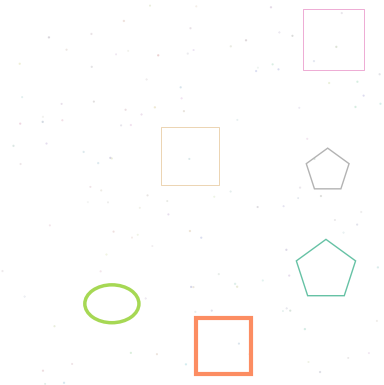[{"shape": "pentagon", "thickness": 1, "radius": 0.4, "center": [0.847, 0.297]}, {"shape": "square", "thickness": 3, "radius": 0.36, "center": [0.58, 0.101]}, {"shape": "square", "thickness": 0.5, "radius": 0.39, "center": [0.867, 0.898]}, {"shape": "oval", "thickness": 2.5, "radius": 0.35, "center": [0.291, 0.211]}, {"shape": "square", "thickness": 0.5, "radius": 0.38, "center": [0.493, 0.594]}, {"shape": "pentagon", "thickness": 1, "radius": 0.29, "center": [0.851, 0.557]}]